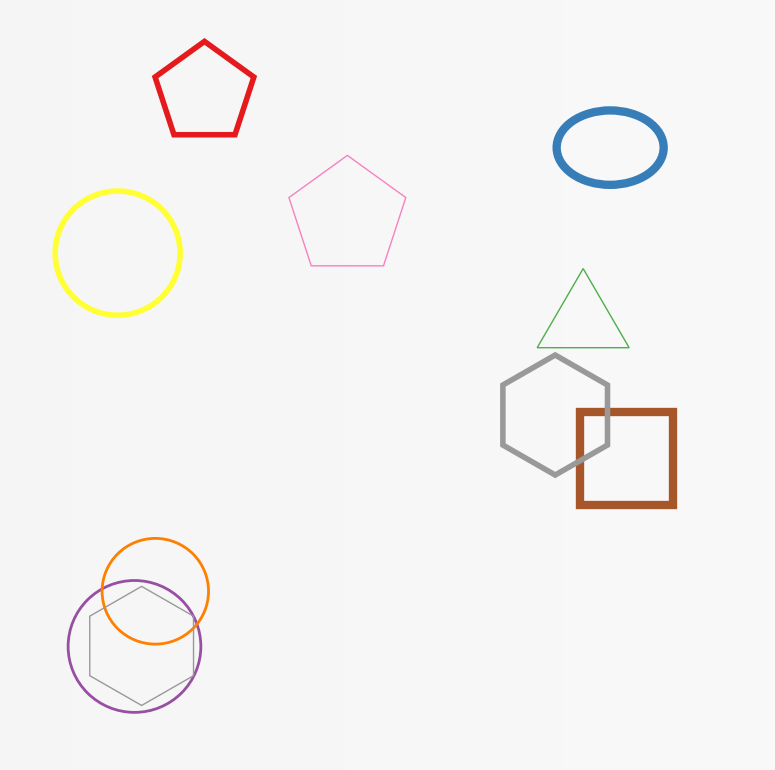[{"shape": "pentagon", "thickness": 2, "radius": 0.33, "center": [0.264, 0.879]}, {"shape": "oval", "thickness": 3, "radius": 0.35, "center": [0.787, 0.808]}, {"shape": "triangle", "thickness": 0.5, "radius": 0.34, "center": [0.752, 0.583]}, {"shape": "circle", "thickness": 1, "radius": 0.43, "center": [0.174, 0.16]}, {"shape": "circle", "thickness": 1, "radius": 0.34, "center": [0.2, 0.232]}, {"shape": "circle", "thickness": 2, "radius": 0.4, "center": [0.152, 0.671]}, {"shape": "square", "thickness": 3, "radius": 0.3, "center": [0.809, 0.405]}, {"shape": "pentagon", "thickness": 0.5, "radius": 0.4, "center": [0.448, 0.719]}, {"shape": "hexagon", "thickness": 2, "radius": 0.39, "center": [0.716, 0.461]}, {"shape": "hexagon", "thickness": 0.5, "radius": 0.39, "center": [0.183, 0.161]}]